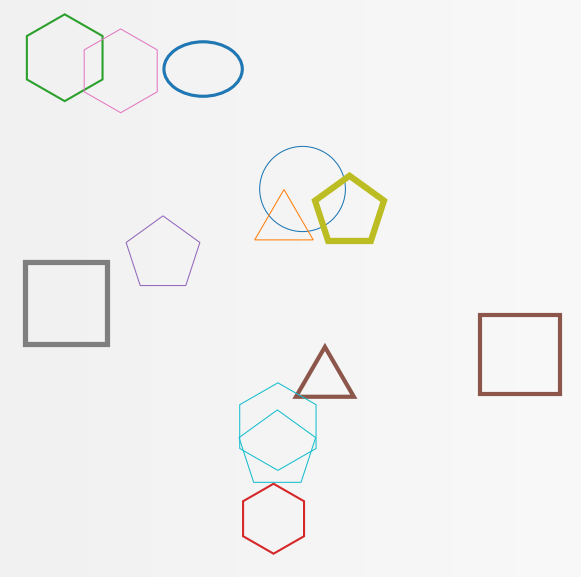[{"shape": "circle", "thickness": 0.5, "radius": 0.37, "center": [0.521, 0.672]}, {"shape": "oval", "thickness": 1.5, "radius": 0.34, "center": [0.349, 0.88]}, {"shape": "triangle", "thickness": 0.5, "radius": 0.29, "center": [0.489, 0.613]}, {"shape": "hexagon", "thickness": 1, "radius": 0.38, "center": [0.111, 0.899]}, {"shape": "hexagon", "thickness": 1, "radius": 0.3, "center": [0.471, 0.101]}, {"shape": "pentagon", "thickness": 0.5, "radius": 0.33, "center": [0.28, 0.559]}, {"shape": "triangle", "thickness": 2, "radius": 0.29, "center": [0.559, 0.341]}, {"shape": "square", "thickness": 2, "radius": 0.34, "center": [0.895, 0.385]}, {"shape": "hexagon", "thickness": 0.5, "radius": 0.36, "center": [0.208, 0.876]}, {"shape": "square", "thickness": 2.5, "radius": 0.36, "center": [0.114, 0.475]}, {"shape": "pentagon", "thickness": 3, "radius": 0.31, "center": [0.601, 0.632]}, {"shape": "hexagon", "thickness": 0.5, "radius": 0.38, "center": [0.478, 0.26]}, {"shape": "pentagon", "thickness": 0.5, "radius": 0.35, "center": [0.477, 0.22]}]